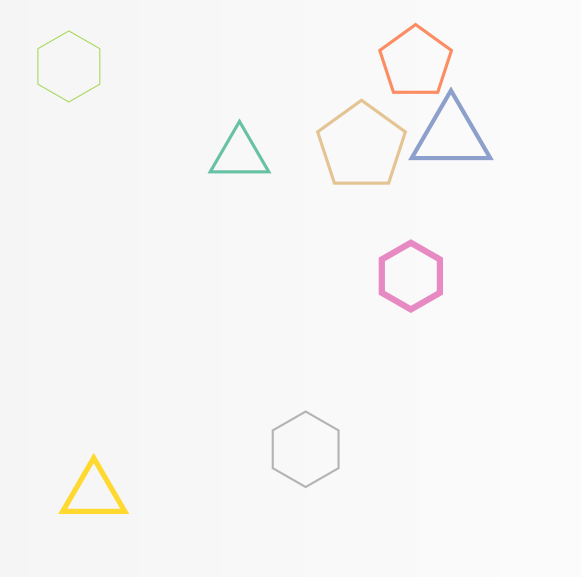[{"shape": "triangle", "thickness": 1.5, "radius": 0.29, "center": [0.412, 0.731]}, {"shape": "pentagon", "thickness": 1.5, "radius": 0.32, "center": [0.715, 0.892]}, {"shape": "triangle", "thickness": 2, "radius": 0.39, "center": [0.776, 0.764]}, {"shape": "hexagon", "thickness": 3, "radius": 0.29, "center": [0.707, 0.521]}, {"shape": "hexagon", "thickness": 0.5, "radius": 0.31, "center": [0.118, 0.884]}, {"shape": "triangle", "thickness": 2.5, "radius": 0.31, "center": [0.161, 0.144]}, {"shape": "pentagon", "thickness": 1.5, "radius": 0.4, "center": [0.622, 0.746]}, {"shape": "hexagon", "thickness": 1, "radius": 0.33, "center": [0.526, 0.221]}]